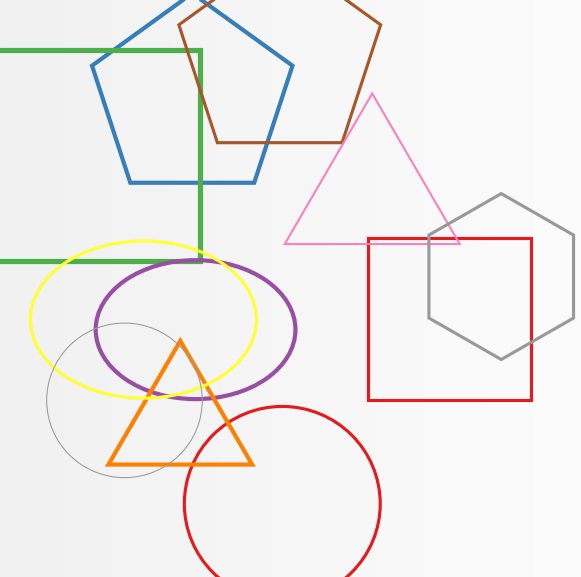[{"shape": "circle", "thickness": 1.5, "radius": 0.84, "center": [0.486, 0.127]}, {"shape": "square", "thickness": 1.5, "radius": 0.7, "center": [0.773, 0.447]}, {"shape": "pentagon", "thickness": 2, "radius": 0.91, "center": [0.331, 0.829]}, {"shape": "square", "thickness": 2.5, "radius": 0.91, "center": [0.161, 0.73]}, {"shape": "oval", "thickness": 2, "radius": 0.86, "center": [0.336, 0.428]}, {"shape": "triangle", "thickness": 2, "radius": 0.71, "center": [0.31, 0.266]}, {"shape": "oval", "thickness": 1.5, "radius": 0.97, "center": [0.247, 0.446]}, {"shape": "pentagon", "thickness": 1.5, "radius": 0.91, "center": [0.481, 0.9]}, {"shape": "triangle", "thickness": 1, "radius": 0.87, "center": [0.64, 0.663]}, {"shape": "circle", "thickness": 0.5, "radius": 0.67, "center": [0.214, 0.306]}, {"shape": "hexagon", "thickness": 1.5, "radius": 0.72, "center": [0.862, 0.52]}]